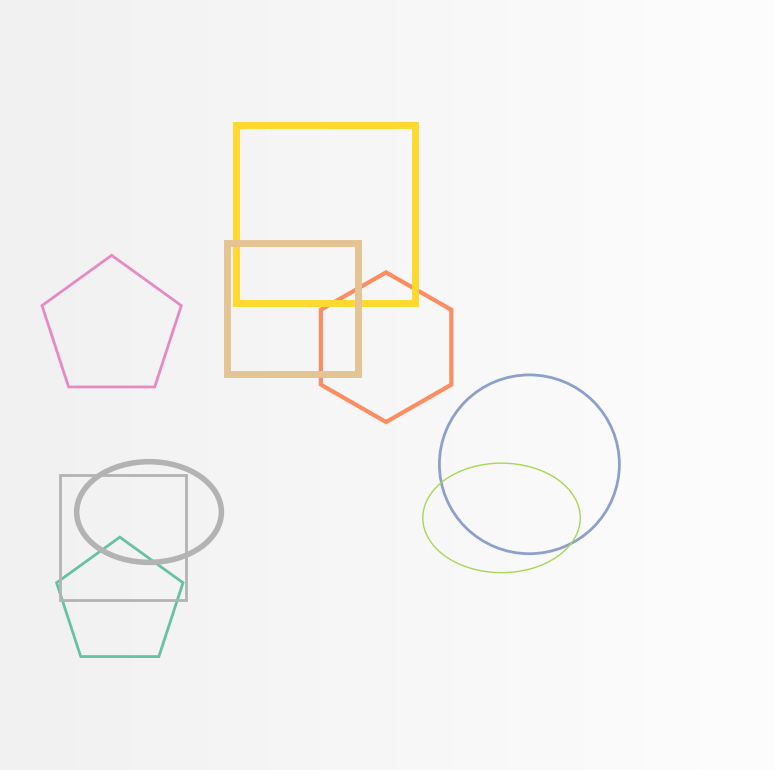[{"shape": "pentagon", "thickness": 1, "radius": 0.43, "center": [0.155, 0.217]}, {"shape": "hexagon", "thickness": 1.5, "radius": 0.49, "center": [0.498, 0.549]}, {"shape": "circle", "thickness": 1, "radius": 0.58, "center": [0.683, 0.397]}, {"shape": "pentagon", "thickness": 1, "radius": 0.47, "center": [0.144, 0.574]}, {"shape": "oval", "thickness": 0.5, "radius": 0.51, "center": [0.647, 0.327]}, {"shape": "square", "thickness": 2.5, "radius": 0.58, "center": [0.42, 0.722]}, {"shape": "square", "thickness": 2.5, "radius": 0.42, "center": [0.378, 0.6]}, {"shape": "oval", "thickness": 2, "radius": 0.47, "center": [0.192, 0.335]}, {"shape": "square", "thickness": 1, "radius": 0.41, "center": [0.158, 0.302]}]